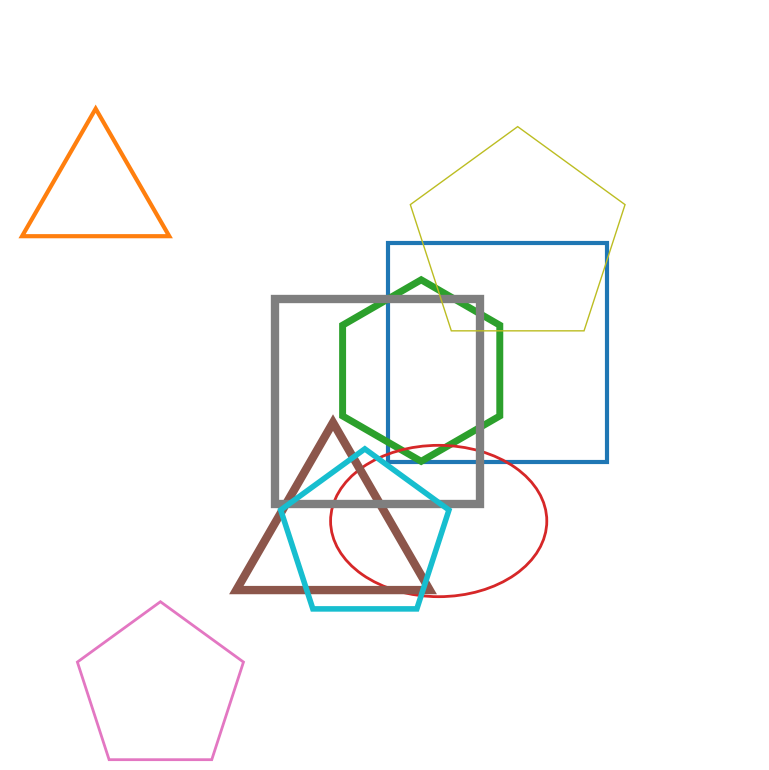[{"shape": "square", "thickness": 1.5, "radius": 0.71, "center": [0.646, 0.543]}, {"shape": "triangle", "thickness": 1.5, "radius": 0.55, "center": [0.124, 0.748]}, {"shape": "hexagon", "thickness": 2.5, "radius": 0.59, "center": [0.547, 0.519]}, {"shape": "oval", "thickness": 1, "radius": 0.7, "center": [0.57, 0.323]}, {"shape": "triangle", "thickness": 3, "radius": 0.72, "center": [0.432, 0.306]}, {"shape": "pentagon", "thickness": 1, "radius": 0.57, "center": [0.208, 0.105]}, {"shape": "square", "thickness": 3, "radius": 0.67, "center": [0.491, 0.478]}, {"shape": "pentagon", "thickness": 0.5, "radius": 0.73, "center": [0.672, 0.689]}, {"shape": "pentagon", "thickness": 2, "radius": 0.57, "center": [0.474, 0.302]}]